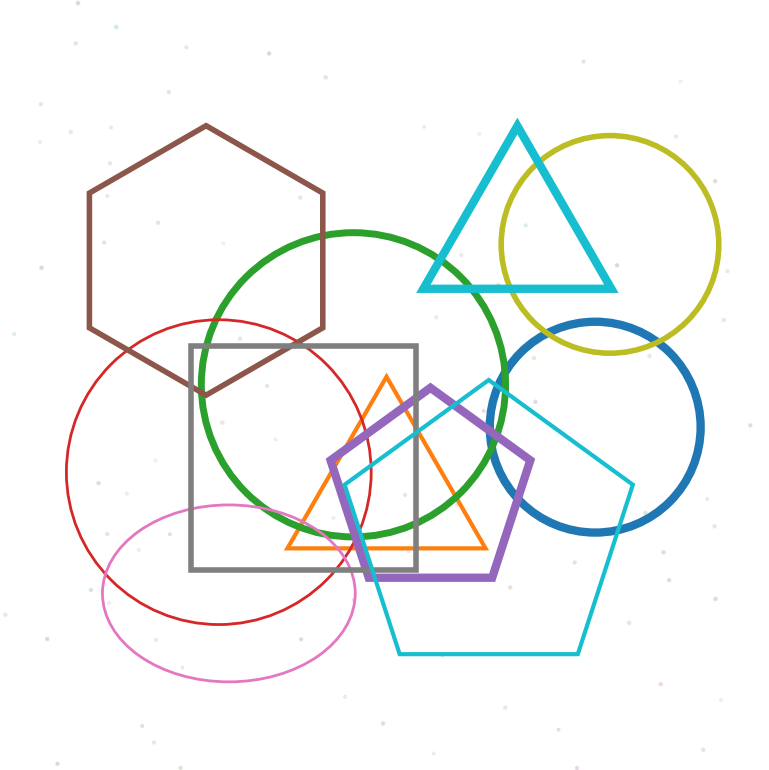[{"shape": "circle", "thickness": 3, "radius": 0.68, "center": [0.773, 0.445]}, {"shape": "triangle", "thickness": 1.5, "radius": 0.74, "center": [0.502, 0.362]}, {"shape": "circle", "thickness": 2.5, "radius": 0.99, "center": [0.459, 0.5]}, {"shape": "circle", "thickness": 1, "radius": 0.99, "center": [0.284, 0.387]}, {"shape": "pentagon", "thickness": 3, "radius": 0.68, "center": [0.559, 0.36]}, {"shape": "hexagon", "thickness": 2, "radius": 0.87, "center": [0.268, 0.662]}, {"shape": "oval", "thickness": 1, "radius": 0.82, "center": [0.297, 0.229]}, {"shape": "square", "thickness": 2, "radius": 0.73, "center": [0.394, 0.405]}, {"shape": "circle", "thickness": 2, "radius": 0.71, "center": [0.792, 0.683]}, {"shape": "triangle", "thickness": 3, "radius": 0.7, "center": [0.672, 0.695]}, {"shape": "pentagon", "thickness": 1.5, "radius": 0.98, "center": [0.635, 0.31]}]